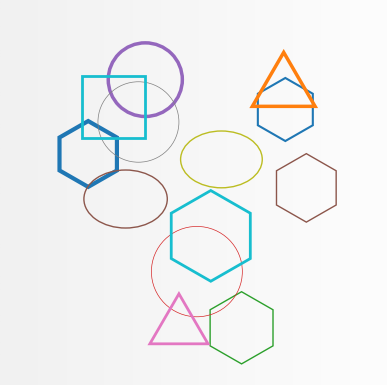[{"shape": "hexagon", "thickness": 1.5, "radius": 0.41, "center": [0.736, 0.716]}, {"shape": "hexagon", "thickness": 3, "radius": 0.43, "center": [0.228, 0.6]}, {"shape": "triangle", "thickness": 2.5, "radius": 0.47, "center": [0.732, 0.77]}, {"shape": "hexagon", "thickness": 1, "radius": 0.47, "center": [0.623, 0.149]}, {"shape": "circle", "thickness": 0.5, "radius": 0.59, "center": [0.508, 0.295]}, {"shape": "circle", "thickness": 2.5, "radius": 0.48, "center": [0.375, 0.793]}, {"shape": "oval", "thickness": 1, "radius": 0.54, "center": [0.324, 0.483]}, {"shape": "hexagon", "thickness": 1, "radius": 0.44, "center": [0.791, 0.512]}, {"shape": "triangle", "thickness": 2, "radius": 0.43, "center": [0.462, 0.15]}, {"shape": "circle", "thickness": 0.5, "radius": 0.52, "center": [0.357, 0.683]}, {"shape": "oval", "thickness": 1, "radius": 0.53, "center": [0.571, 0.586]}, {"shape": "hexagon", "thickness": 2, "radius": 0.59, "center": [0.544, 0.387]}, {"shape": "square", "thickness": 2, "radius": 0.41, "center": [0.292, 0.722]}]